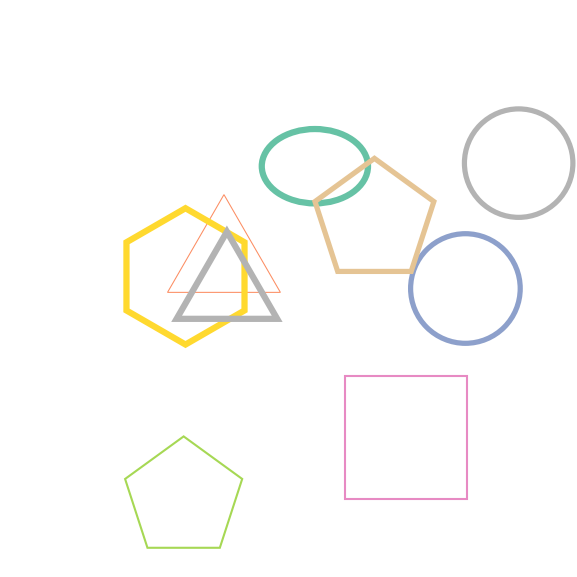[{"shape": "oval", "thickness": 3, "radius": 0.46, "center": [0.545, 0.711]}, {"shape": "triangle", "thickness": 0.5, "radius": 0.56, "center": [0.388, 0.549]}, {"shape": "circle", "thickness": 2.5, "radius": 0.47, "center": [0.806, 0.5]}, {"shape": "square", "thickness": 1, "radius": 0.53, "center": [0.703, 0.242]}, {"shape": "pentagon", "thickness": 1, "radius": 0.53, "center": [0.318, 0.137]}, {"shape": "hexagon", "thickness": 3, "radius": 0.59, "center": [0.321, 0.521]}, {"shape": "pentagon", "thickness": 2.5, "radius": 0.54, "center": [0.648, 0.617]}, {"shape": "triangle", "thickness": 3, "radius": 0.5, "center": [0.393, 0.497]}, {"shape": "circle", "thickness": 2.5, "radius": 0.47, "center": [0.898, 0.717]}]